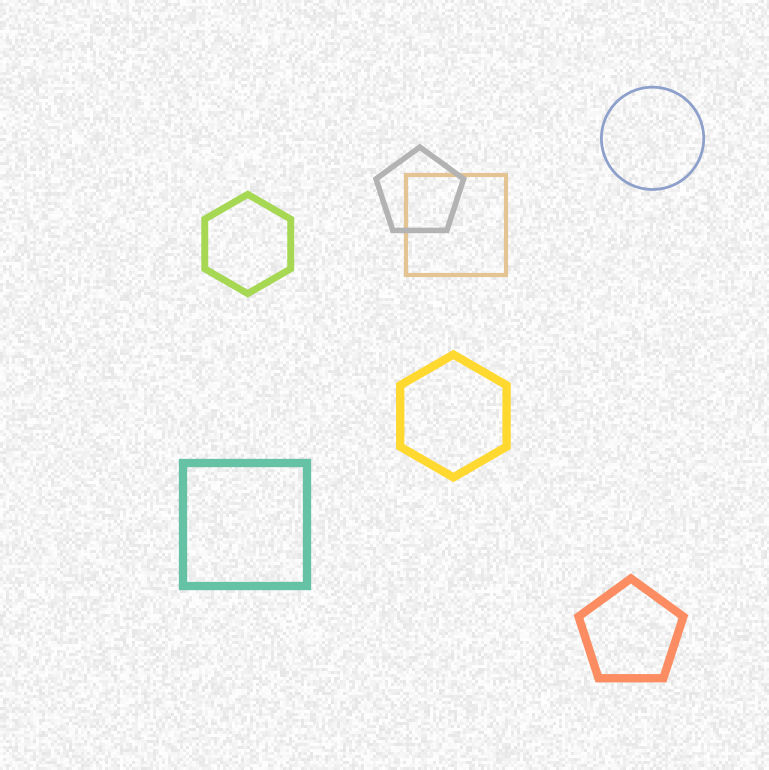[{"shape": "square", "thickness": 3, "radius": 0.4, "center": [0.318, 0.319]}, {"shape": "pentagon", "thickness": 3, "radius": 0.36, "center": [0.819, 0.177]}, {"shape": "circle", "thickness": 1, "radius": 0.33, "center": [0.847, 0.82]}, {"shape": "hexagon", "thickness": 2.5, "radius": 0.32, "center": [0.322, 0.683]}, {"shape": "hexagon", "thickness": 3, "radius": 0.4, "center": [0.589, 0.46]}, {"shape": "square", "thickness": 1.5, "radius": 0.32, "center": [0.593, 0.708]}, {"shape": "pentagon", "thickness": 2, "radius": 0.3, "center": [0.545, 0.749]}]